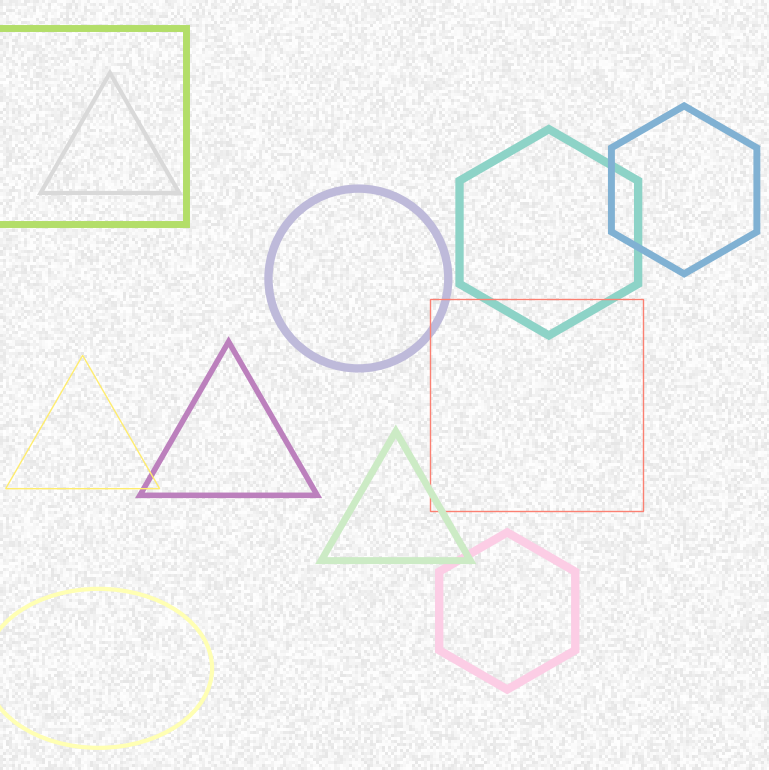[{"shape": "hexagon", "thickness": 3, "radius": 0.67, "center": [0.713, 0.698]}, {"shape": "oval", "thickness": 1.5, "radius": 0.74, "center": [0.128, 0.132]}, {"shape": "circle", "thickness": 3, "radius": 0.58, "center": [0.465, 0.638]}, {"shape": "square", "thickness": 0.5, "radius": 0.69, "center": [0.697, 0.474]}, {"shape": "hexagon", "thickness": 2.5, "radius": 0.55, "center": [0.889, 0.753]}, {"shape": "square", "thickness": 2.5, "radius": 0.63, "center": [0.115, 0.836]}, {"shape": "hexagon", "thickness": 3, "radius": 0.51, "center": [0.659, 0.207]}, {"shape": "triangle", "thickness": 1.5, "radius": 0.52, "center": [0.143, 0.801]}, {"shape": "triangle", "thickness": 2, "radius": 0.67, "center": [0.297, 0.423]}, {"shape": "triangle", "thickness": 2.5, "radius": 0.56, "center": [0.514, 0.328]}, {"shape": "triangle", "thickness": 0.5, "radius": 0.58, "center": [0.107, 0.423]}]